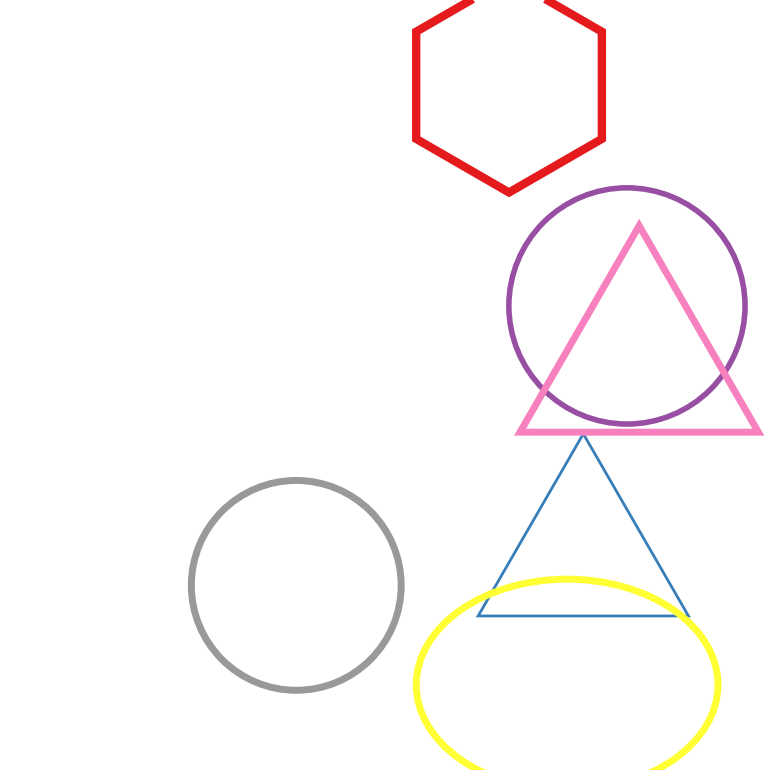[{"shape": "hexagon", "thickness": 3, "radius": 0.7, "center": [0.661, 0.889]}, {"shape": "triangle", "thickness": 1, "radius": 0.79, "center": [0.758, 0.279]}, {"shape": "circle", "thickness": 2, "radius": 0.77, "center": [0.814, 0.603]}, {"shape": "oval", "thickness": 2.5, "radius": 0.98, "center": [0.737, 0.111]}, {"shape": "triangle", "thickness": 2.5, "radius": 0.89, "center": [0.83, 0.528]}, {"shape": "circle", "thickness": 2.5, "radius": 0.68, "center": [0.385, 0.24]}]